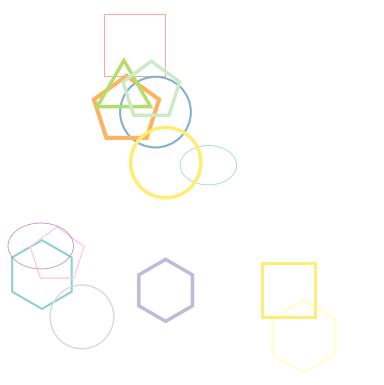[{"shape": "hexagon", "thickness": 1.5, "radius": 0.45, "center": [0.109, 0.287]}, {"shape": "oval", "thickness": 0.5, "radius": 0.37, "center": [0.541, 0.571]}, {"shape": "hexagon", "thickness": 1, "radius": 0.47, "center": [0.789, 0.126]}, {"shape": "hexagon", "thickness": 2.5, "radius": 0.4, "center": [0.43, 0.246]}, {"shape": "square", "thickness": 0.5, "radius": 0.4, "center": [0.349, 0.883]}, {"shape": "circle", "thickness": 1.5, "radius": 0.46, "center": [0.404, 0.709]}, {"shape": "pentagon", "thickness": 3, "radius": 0.45, "center": [0.329, 0.714]}, {"shape": "triangle", "thickness": 2.5, "radius": 0.4, "center": [0.322, 0.763]}, {"shape": "pentagon", "thickness": 1, "radius": 0.37, "center": [0.148, 0.337]}, {"shape": "circle", "thickness": 1, "radius": 0.41, "center": [0.213, 0.177]}, {"shape": "oval", "thickness": 0.5, "radius": 0.43, "center": [0.106, 0.361]}, {"shape": "pentagon", "thickness": 2.5, "radius": 0.39, "center": [0.393, 0.763]}, {"shape": "circle", "thickness": 2.5, "radius": 0.46, "center": [0.43, 0.578]}, {"shape": "square", "thickness": 2, "radius": 0.35, "center": [0.749, 0.246]}]